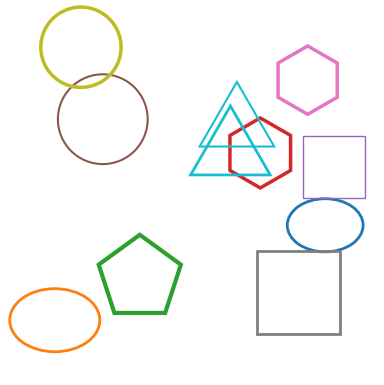[{"shape": "oval", "thickness": 2, "radius": 0.49, "center": [0.845, 0.415]}, {"shape": "oval", "thickness": 2, "radius": 0.58, "center": [0.142, 0.168]}, {"shape": "pentagon", "thickness": 3, "radius": 0.56, "center": [0.363, 0.278]}, {"shape": "hexagon", "thickness": 2.5, "radius": 0.45, "center": [0.676, 0.603]}, {"shape": "square", "thickness": 1, "radius": 0.4, "center": [0.868, 0.567]}, {"shape": "circle", "thickness": 1.5, "radius": 0.58, "center": [0.267, 0.69]}, {"shape": "hexagon", "thickness": 2.5, "radius": 0.44, "center": [0.799, 0.792]}, {"shape": "square", "thickness": 2, "radius": 0.54, "center": [0.775, 0.24]}, {"shape": "circle", "thickness": 2.5, "radius": 0.52, "center": [0.21, 0.877]}, {"shape": "triangle", "thickness": 2, "radius": 0.6, "center": [0.598, 0.605]}, {"shape": "triangle", "thickness": 1.5, "radius": 0.56, "center": [0.615, 0.675]}]